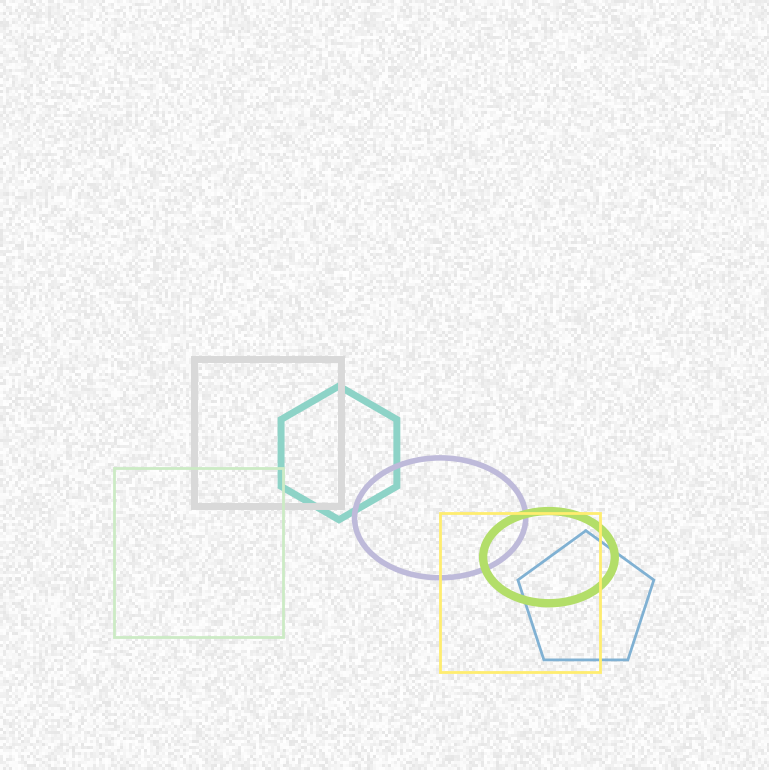[{"shape": "hexagon", "thickness": 2.5, "radius": 0.43, "center": [0.44, 0.412]}, {"shape": "oval", "thickness": 2, "radius": 0.56, "center": [0.572, 0.328]}, {"shape": "pentagon", "thickness": 1, "radius": 0.46, "center": [0.761, 0.218]}, {"shape": "oval", "thickness": 3, "radius": 0.43, "center": [0.713, 0.276]}, {"shape": "square", "thickness": 2.5, "radius": 0.48, "center": [0.348, 0.438]}, {"shape": "square", "thickness": 1, "radius": 0.55, "center": [0.258, 0.283]}, {"shape": "square", "thickness": 1, "radius": 0.52, "center": [0.675, 0.231]}]